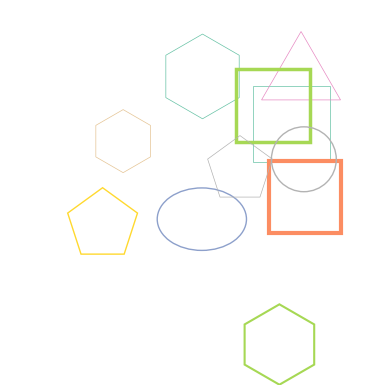[{"shape": "hexagon", "thickness": 0.5, "radius": 0.55, "center": [0.526, 0.801]}, {"shape": "square", "thickness": 0.5, "radius": 0.49, "center": [0.757, 0.679]}, {"shape": "square", "thickness": 3, "radius": 0.46, "center": [0.793, 0.488]}, {"shape": "oval", "thickness": 1, "radius": 0.58, "center": [0.524, 0.431]}, {"shape": "triangle", "thickness": 0.5, "radius": 0.59, "center": [0.782, 0.8]}, {"shape": "hexagon", "thickness": 1.5, "radius": 0.52, "center": [0.726, 0.105]}, {"shape": "square", "thickness": 2.5, "radius": 0.48, "center": [0.708, 0.726]}, {"shape": "pentagon", "thickness": 1, "radius": 0.48, "center": [0.266, 0.417]}, {"shape": "hexagon", "thickness": 0.5, "radius": 0.41, "center": [0.32, 0.633]}, {"shape": "pentagon", "thickness": 0.5, "radius": 0.44, "center": [0.623, 0.56]}, {"shape": "circle", "thickness": 1, "radius": 0.42, "center": [0.789, 0.586]}]